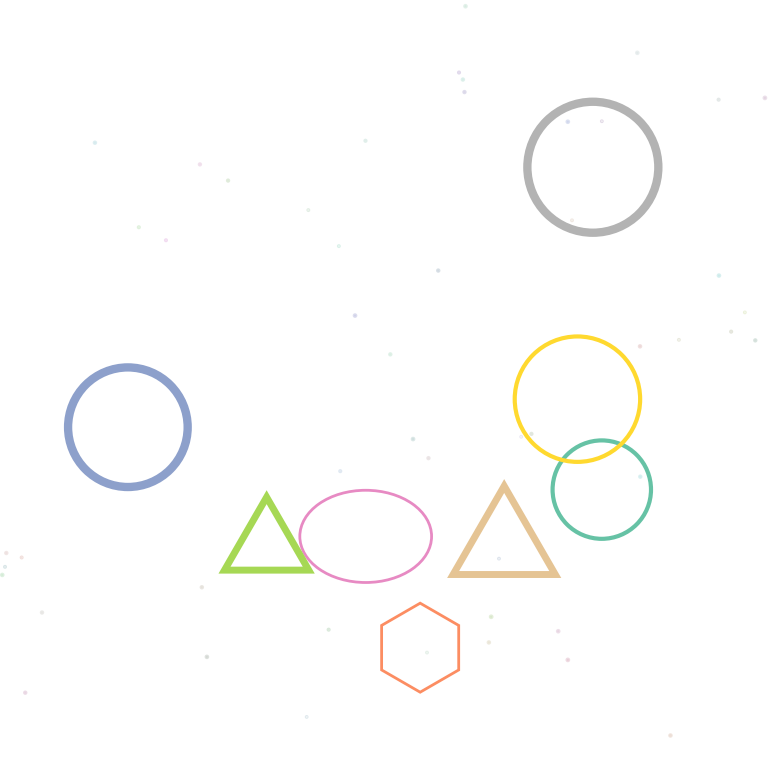[{"shape": "circle", "thickness": 1.5, "radius": 0.32, "center": [0.782, 0.364]}, {"shape": "hexagon", "thickness": 1, "radius": 0.29, "center": [0.546, 0.159]}, {"shape": "circle", "thickness": 3, "radius": 0.39, "center": [0.166, 0.445]}, {"shape": "oval", "thickness": 1, "radius": 0.43, "center": [0.475, 0.303]}, {"shape": "triangle", "thickness": 2.5, "radius": 0.32, "center": [0.346, 0.291]}, {"shape": "circle", "thickness": 1.5, "radius": 0.41, "center": [0.75, 0.482]}, {"shape": "triangle", "thickness": 2.5, "radius": 0.38, "center": [0.655, 0.292]}, {"shape": "circle", "thickness": 3, "radius": 0.43, "center": [0.77, 0.783]}]